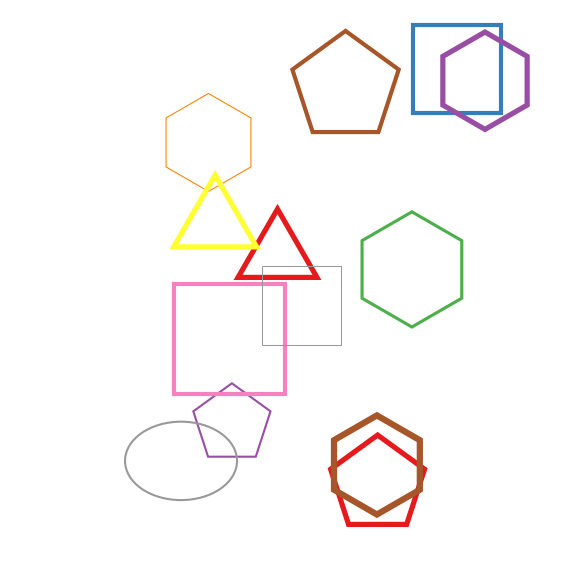[{"shape": "triangle", "thickness": 2.5, "radius": 0.39, "center": [0.481, 0.558]}, {"shape": "pentagon", "thickness": 2.5, "radius": 0.43, "center": [0.654, 0.16]}, {"shape": "square", "thickness": 2, "radius": 0.38, "center": [0.792, 0.879]}, {"shape": "hexagon", "thickness": 1.5, "radius": 0.5, "center": [0.713, 0.533]}, {"shape": "hexagon", "thickness": 2.5, "radius": 0.42, "center": [0.84, 0.859]}, {"shape": "pentagon", "thickness": 1, "radius": 0.35, "center": [0.402, 0.265]}, {"shape": "hexagon", "thickness": 0.5, "radius": 0.42, "center": [0.361, 0.752]}, {"shape": "triangle", "thickness": 2.5, "radius": 0.41, "center": [0.373, 0.613]}, {"shape": "hexagon", "thickness": 3, "radius": 0.43, "center": [0.653, 0.194]}, {"shape": "pentagon", "thickness": 2, "radius": 0.48, "center": [0.598, 0.849]}, {"shape": "square", "thickness": 2, "radius": 0.48, "center": [0.397, 0.412]}, {"shape": "oval", "thickness": 1, "radius": 0.48, "center": [0.313, 0.201]}, {"shape": "square", "thickness": 0.5, "radius": 0.34, "center": [0.522, 0.47]}]